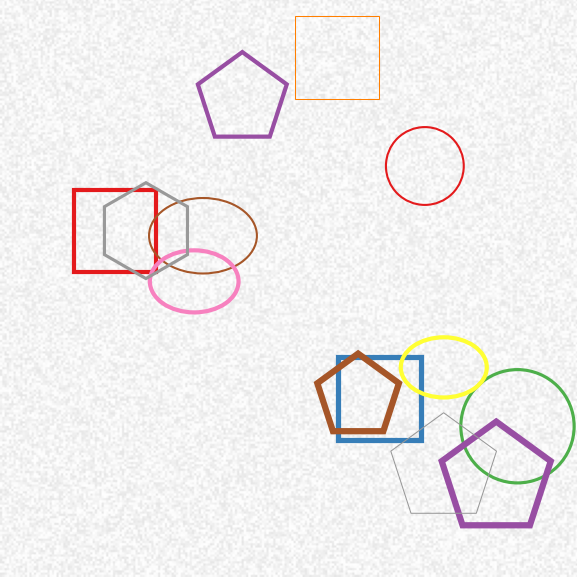[{"shape": "square", "thickness": 2, "radius": 0.36, "center": [0.199, 0.599]}, {"shape": "circle", "thickness": 1, "radius": 0.34, "center": [0.736, 0.712]}, {"shape": "square", "thickness": 2.5, "radius": 0.36, "center": [0.657, 0.309]}, {"shape": "circle", "thickness": 1.5, "radius": 0.49, "center": [0.896, 0.261]}, {"shape": "pentagon", "thickness": 2, "radius": 0.4, "center": [0.42, 0.828]}, {"shape": "pentagon", "thickness": 3, "radius": 0.5, "center": [0.859, 0.17]}, {"shape": "square", "thickness": 0.5, "radius": 0.36, "center": [0.583, 0.9]}, {"shape": "oval", "thickness": 2, "radius": 0.37, "center": [0.768, 0.363]}, {"shape": "pentagon", "thickness": 3, "radius": 0.37, "center": [0.62, 0.313]}, {"shape": "oval", "thickness": 1, "radius": 0.47, "center": [0.351, 0.591]}, {"shape": "oval", "thickness": 2, "radius": 0.38, "center": [0.336, 0.512]}, {"shape": "hexagon", "thickness": 1.5, "radius": 0.42, "center": [0.253, 0.6]}, {"shape": "pentagon", "thickness": 0.5, "radius": 0.48, "center": [0.768, 0.188]}]